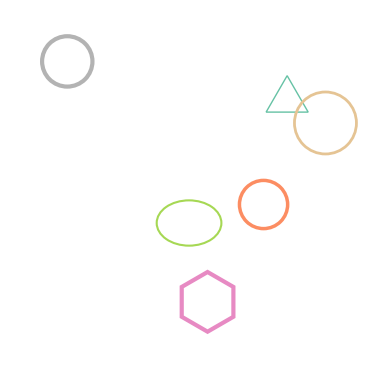[{"shape": "triangle", "thickness": 1, "radius": 0.32, "center": [0.746, 0.74]}, {"shape": "circle", "thickness": 2.5, "radius": 0.31, "center": [0.685, 0.469]}, {"shape": "hexagon", "thickness": 3, "radius": 0.39, "center": [0.539, 0.216]}, {"shape": "oval", "thickness": 1.5, "radius": 0.42, "center": [0.491, 0.421]}, {"shape": "circle", "thickness": 2, "radius": 0.4, "center": [0.845, 0.681]}, {"shape": "circle", "thickness": 3, "radius": 0.33, "center": [0.175, 0.841]}]